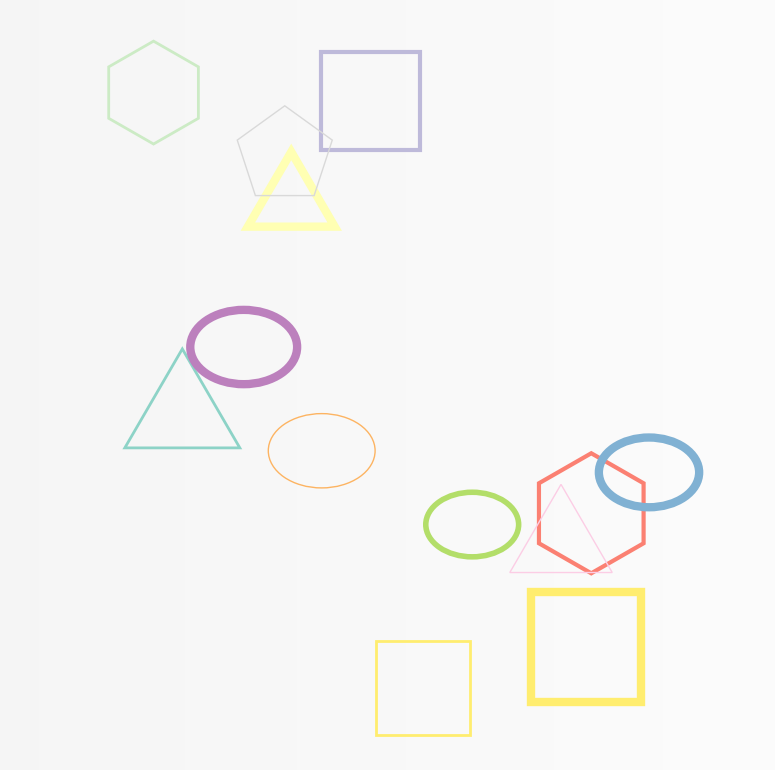[{"shape": "triangle", "thickness": 1, "radius": 0.43, "center": [0.235, 0.461]}, {"shape": "triangle", "thickness": 3, "radius": 0.32, "center": [0.376, 0.738]}, {"shape": "square", "thickness": 1.5, "radius": 0.32, "center": [0.478, 0.869]}, {"shape": "hexagon", "thickness": 1.5, "radius": 0.39, "center": [0.763, 0.333]}, {"shape": "oval", "thickness": 3, "radius": 0.32, "center": [0.837, 0.387]}, {"shape": "oval", "thickness": 0.5, "radius": 0.34, "center": [0.415, 0.415]}, {"shape": "oval", "thickness": 2, "radius": 0.3, "center": [0.609, 0.319]}, {"shape": "triangle", "thickness": 0.5, "radius": 0.38, "center": [0.724, 0.295]}, {"shape": "pentagon", "thickness": 0.5, "radius": 0.32, "center": [0.367, 0.798]}, {"shape": "oval", "thickness": 3, "radius": 0.34, "center": [0.314, 0.549]}, {"shape": "hexagon", "thickness": 1, "radius": 0.33, "center": [0.198, 0.88]}, {"shape": "square", "thickness": 3, "radius": 0.36, "center": [0.756, 0.16]}, {"shape": "square", "thickness": 1, "radius": 0.3, "center": [0.546, 0.107]}]